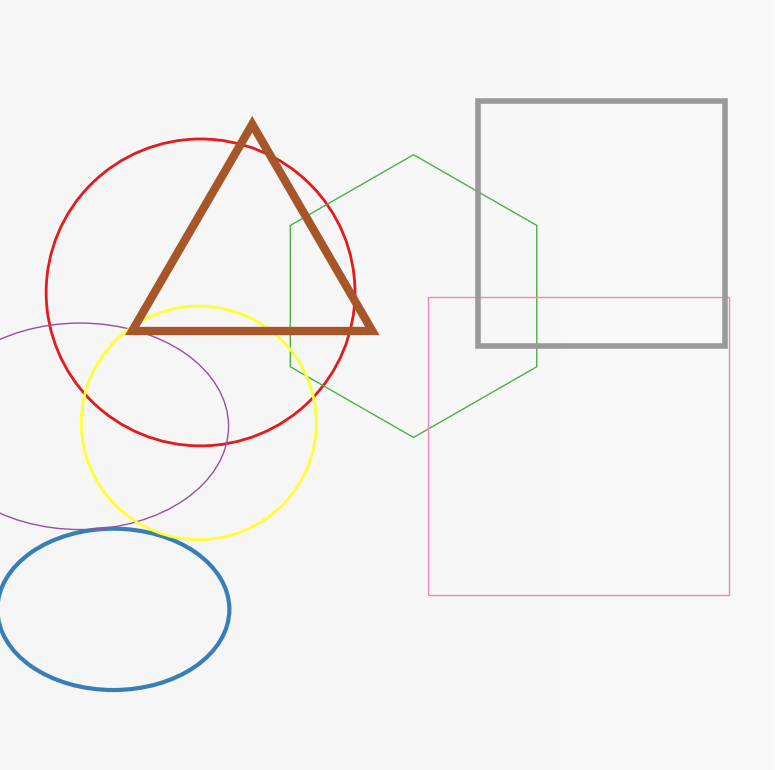[{"shape": "circle", "thickness": 1, "radius": 1.0, "center": [0.259, 0.62]}, {"shape": "oval", "thickness": 1.5, "radius": 0.75, "center": [0.146, 0.209]}, {"shape": "hexagon", "thickness": 0.5, "radius": 0.92, "center": [0.534, 0.615]}, {"shape": "oval", "thickness": 0.5, "radius": 0.96, "center": [0.103, 0.446]}, {"shape": "circle", "thickness": 1, "radius": 0.76, "center": [0.257, 0.451]}, {"shape": "triangle", "thickness": 3, "radius": 0.89, "center": [0.325, 0.66]}, {"shape": "square", "thickness": 0.5, "radius": 0.97, "center": [0.747, 0.421]}, {"shape": "square", "thickness": 2, "radius": 0.8, "center": [0.776, 0.709]}]